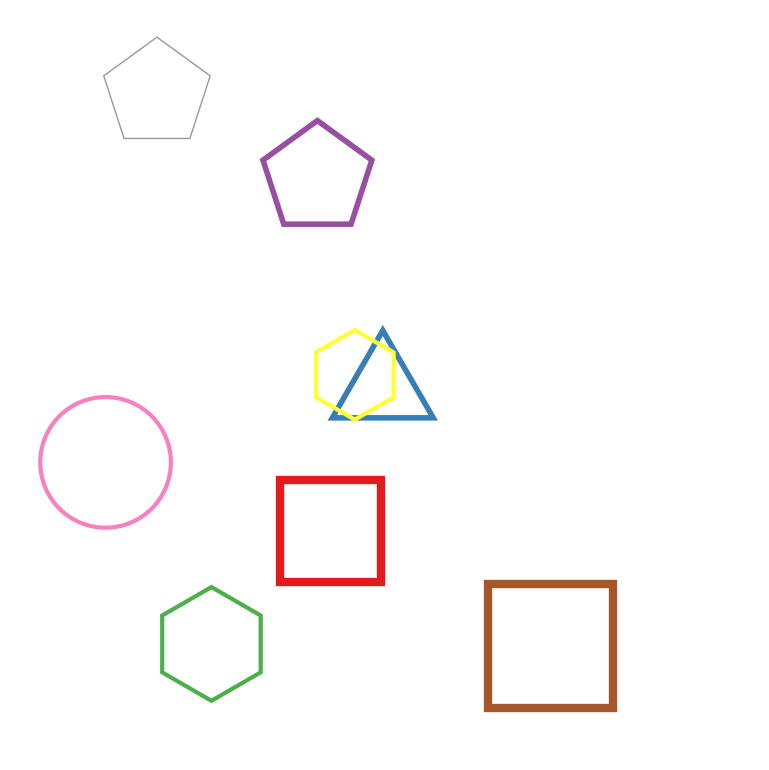[{"shape": "square", "thickness": 3, "radius": 0.33, "center": [0.429, 0.311]}, {"shape": "triangle", "thickness": 2, "radius": 0.38, "center": [0.497, 0.495]}, {"shape": "hexagon", "thickness": 1.5, "radius": 0.37, "center": [0.275, 0.164]}, {"shape": "pentagon", "thickness": 2, "radius": 0.37, "center": [0.412, 0.769]}, {"shape": "hexagon", "thickness": 1.5, "radius": 0.29, "center": [0.461, 0.513]}, {"shape": "square", "thickness": 3, "radius": 0.4, "center": [0.715, 0.161]}, {"shape": "circle", "thickness": 1.5, "radius": 0.42, "center": [0.137, 0.4]}, {"shape": "pentagon", "thickness": 0.5, "radius": 0.36, "center": [0.204, 0.879]}]